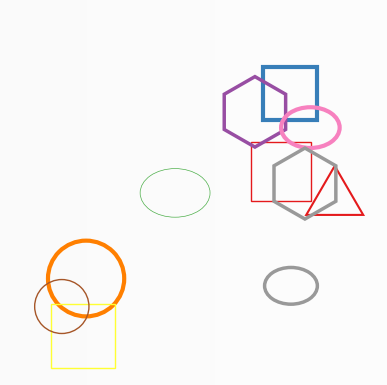[{"shape": "triangle", "thickness": 1.5, "radius": 0.42, "center": [0.864, 0.484]}, {"shape": "square", "thickness": 1, "radius": 0.39, "center": [0.725, 0.555]}, {"shape": "square", "thickness": 3, "radius": 0.35, "center": [0.749, 0.757]}, {"shape": "oval", "thickness": 0.5, "radius": 0.45, "center": [0.452, 0.499]}, {"shape": "hexagon", "thickness": 2.5, "radius": 0.46, "center": [0.658, 0.709]}, {"shape": "circle", "thickness": 3, "radius": 0.49, "center": [0.222, 0.277]}, {"shape": "square", "thickness": 1, "radius": 0.41, "center": [0.214, 0.126]}, {"shape": "circle", "thickness": 1, "radius": 0.35, "center": [0.16, 0.204]}, {"shape": "oval", "thickness": 3, "radius": 0.38, "center": [0.801, 0.669]}, {"shape": "hexagon", "thickness": 2.5, "radius": 0.46, "center": [0.787, 0.523]}, {"shape": "oval", "thickness": 2.5, "radius": 0.34, "center": [0.751, 0.258]}]